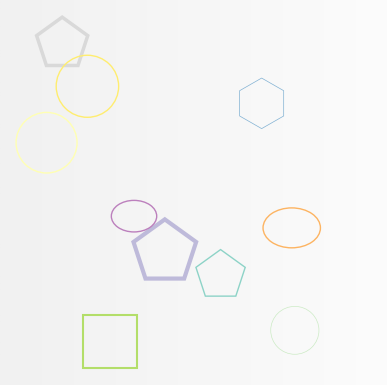[{"shape": "pentagon", "thickness": 1, "radius": 0.33, "center": [0.569, 0.285]}, {"shape": "circle", "thickness": 1, "radius": 0.39, "center": [0.12, 0.629]}, {"shape": "pentagon", "thickness": 3, "radius": 0.42, "center": [0.425, 0.345]}, {"shape": "hexagon", "thickness": 0.5, "radius": 0.33, "center": [0.675, 0.732]}, {"shape": "oval", "thickness": 1, "radius": 0.37, "center": [0.753, 0.408]}, {"shape": "square", "thickness": 1.5, "radius": 0.35, "center": [0.284, 0.112]}, {"shape": "pentagon", "thickness": 2.5, "radius": 0.35, "center": [0.16, 0.886]}, {"shape": "oval", "thickness": 1, "radius": 0.29, "center": [0.346, 0.439]}, {"shape": "circle", "thickness": 0.5, "radius": 0.31, "center": [0.761, 0.142]}, {"shape": "circle", "thickness": 1, "radius": 0.4, "center": [0.226, 0.776]}]